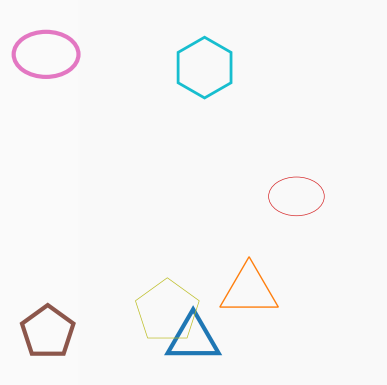[{"shape": "triangle", "thickness": 3, "radius": 0.38, "center": [0.498, 0.121]}, {"shape": "triangle", "thickness": 1, "radius": 0.44, "center": [0.643, 0.246]}, {"shape": "oval", "thickness": 0.5, "radius": 0.36, "center": [0.765, 0.49]}, {"shape": "pentagon", "thickness": 3, "radius": 0.35, "center": [0.123, 0.138]}, {"shape": "oval", "thickness": 3, "radius": 0.42, "center": [0.119, 0.859]}, {"shape": "pentagon", "thickness": 0.5, "radius": 0.43, "center": [0.432, 0.192]}, {"shape": "hexagon", "thickness": 2, "radius": 0.39, "center": [0.528, 0.824]}]